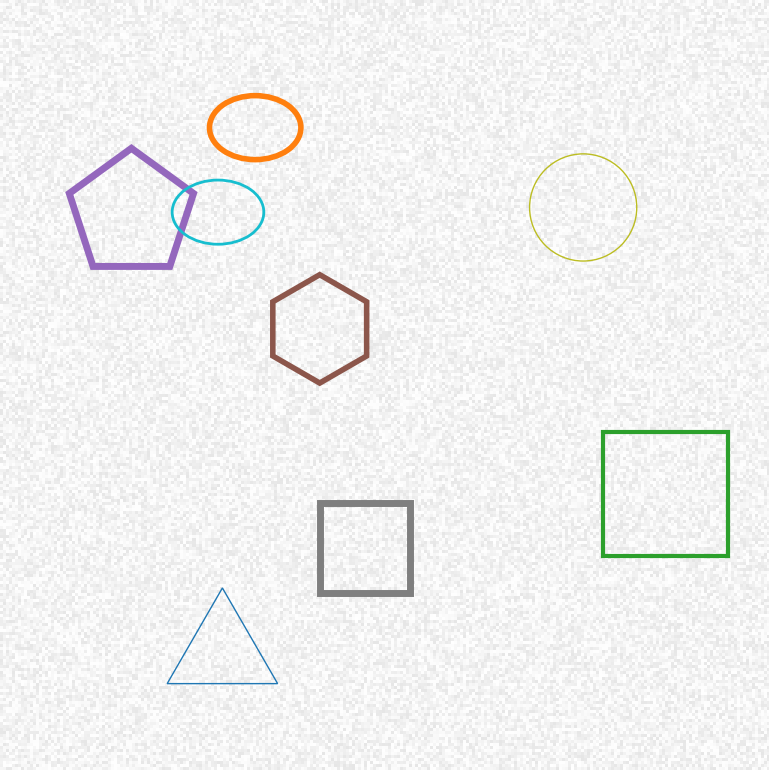[{"shape": "triangle", "thickness": 0.5, "radius": 0.41, "center": [0.289, 0.154]}, {"shape": "oval", "thickness": 2, "radius": 0.3, "center": [0.331, 0.834]}, {"shape": "square", "thickness": 1.5, "radius": 0.4, "center": [0.865, 0.358]}, {"shape": "pentagon", "thickness": 2.5, "radius": 0.42, "center": [0.171, 0.723]}, {"shape": "hexagon", "thickness": 2, "radius": 0.35, "center": [0.415, 0.573]}, {"shape": "square", "thickness": 2.5, "radius": 0.29, "center": [0.475, 0.289]}, {"shape": "circle", "thickness": 0.5, "radius": 0.35, "center": [0.757, 0.731]}, {"shape": "oval", "thickness": 1, "radius": 0.3, "center": [0.283, 0.724]}]